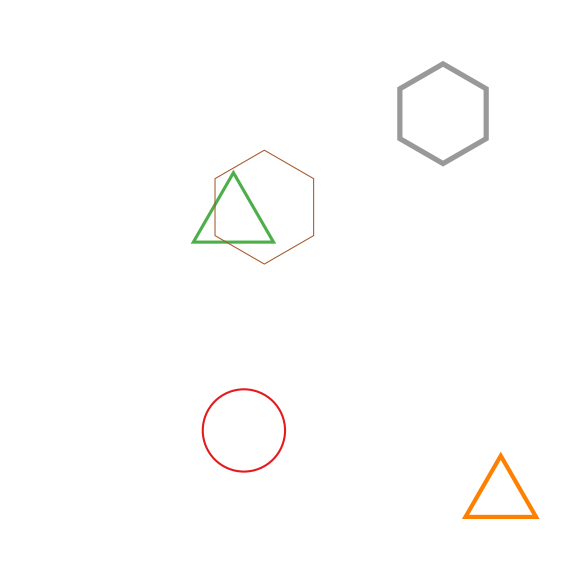[{"shape": "circle", "thickness": 1, "radius": 0.36, "center": [0.422, 0.254]}, {"shape": "triangle", "thickness": 1.5, "radius": 0.4, "center": [0.404, 0.62]}, {"shape": "triangle", "thickness": 2, "radius": 0.35, "center": [0.867, 0.139]}, {"shape": "hexagon", "thickness": 0.5, "radius": 0.49, "center": [0.458, 0.64]}, {"shape": "hexagon", "thickness": 2.5, "radius": 0.43, "center": [0.767, 0.802]}]